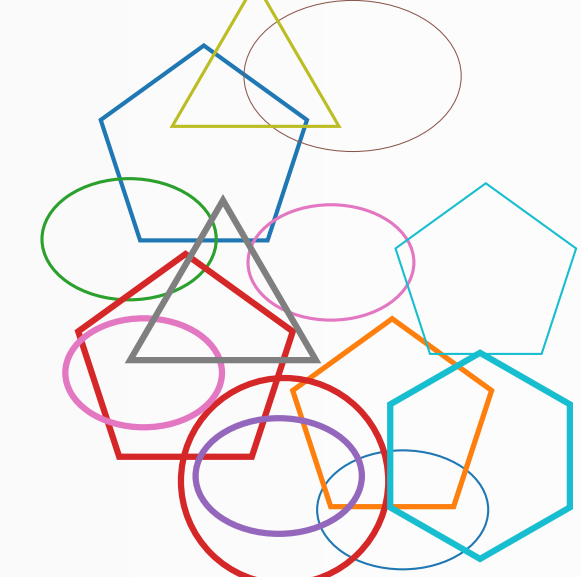[{"shape": "pentagon", "thickness": 2, "radius": 0.93, "center": [0.351, 0.734]}, {"shape": "oval", "thickness": 1, "radius": 0.74, "center": [0.693, 0.116]}, {"shape": "pentagon", "thickness": 2.5, "radius": 0.9, "center": [0.675, 0.267]}, {"shape": "oval", "thickness": 1.5, "radius": 0.75, "center": [0.222, 0.585]}, {"shape": "circle", "thickness": 3, "radius": 0.89, "center": [0.49, 0.166]}, {"shape": "pentagon", "thickness": 3, "radius": 0.97, "center": [0.319, 0.365]}, {"shape": "oval", "thickness": 3, "radius": 0.72, "center": [0.48, 0.175]}, {"shape": "oval", "thickness": 0.5, "radius": 0.93, "center": [0.607, 0.868]}, {"shape": "oval", "thickness": 1.5, "radius": 0.71, "center": [0.569, 0.545]}, {"shape": "oval", "thickness": 3, "radius": 0.67, "center": [0.247, 0.354]}, {"shape": "triangle", "thickness": 3, "radius": 0.92, "center": [0.384, 0.468]}, {"shape": "triangle", "thickness": 1.5, "radius": 0.83, "center": [0.44, 0.863]}, {"shape": "hexagon", "thickness": 3, "radius": 0.89, "center": [0.826, 0.21]}, {"shape": "pentagon", "thickness": 1, "radius": 0.82, "center": [0.836, 0.518]}]